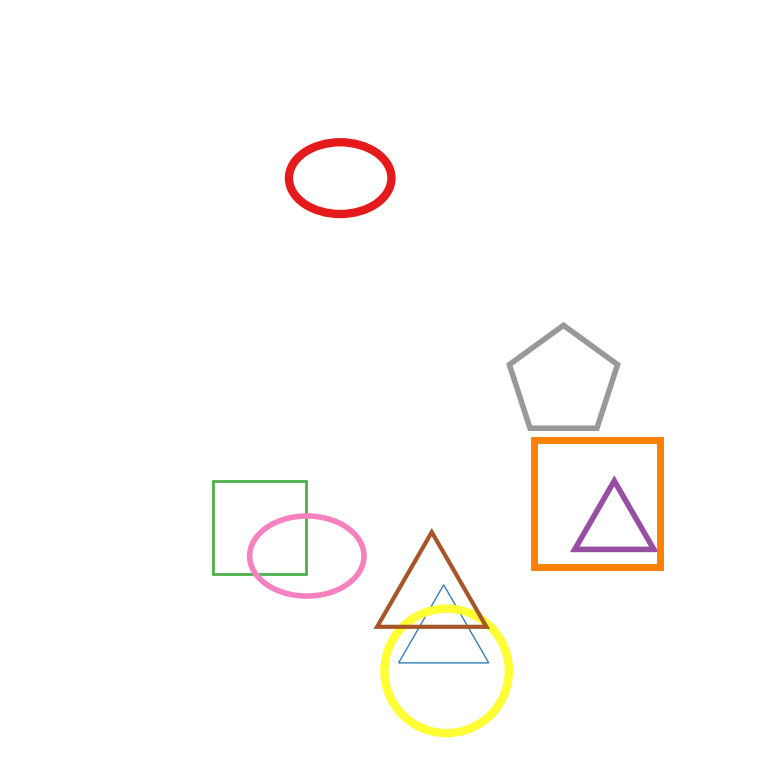[{"shape": "oval", "thickness": 3, "radius": 0.33, "center": [0.442, 0.769]}, {"shape": "triangle", "thickness": 0.5, "radius": 0.34, "center": [0.576, 0.173]}, {"shape": "square", "thickness": 1, "radius": 0.3, "center": [0.337, 0.315]}, {"shape": "triangle", "thickness": 2, "radius": 0.3, "center": [0.798, 0.316]}, {"shape": "square", "thickness": 2.5, "radius": 0.41, "center": [0.775, 0.346]}, {"shape": "circle", "thickness": 3, "radius": 0.4, "center": [0.58, 0.129]}, {"shape": "triangle", "thickness": 1.5, "radius": 0.41, "center": [0.561, 0.227]}, {"shape": "oval", "thickness": 2, "radius": 0.37, "center": [0.398, 0.278]}, {"shape": "pentagon", "thickness": 2, "radius": 0.37, "center": [0.732, 0.504]}]